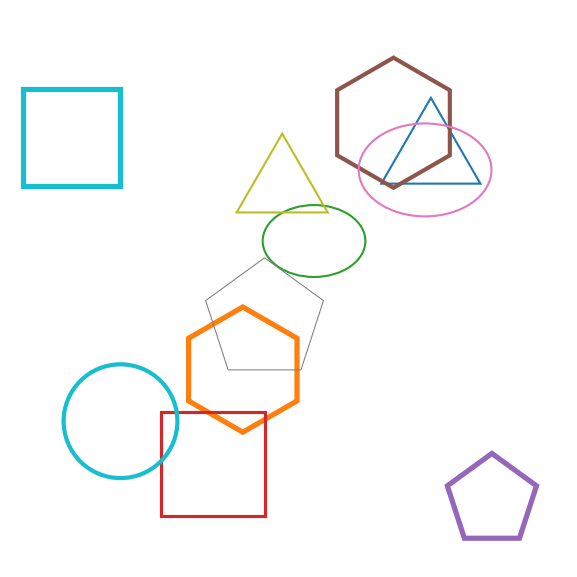[{"shape": "triangle", "thickness": 1, "radius": 0.5, "center": [0.746, 0.731]}, {"shape": "hexagon", "thickness": 2.5, "radius": 0.54, "center": [0.42, 0.359]}, {"shape": "oval", "thickness": 1, "radius": 0.44, "center": [0.544, 0.582]}, {"shape": "square", "thickness": 1.5, "radius": 0.45, "center": [0.369, 0.196]}, {"shape": "pentagon", "thickness": 2.5, "radius": 0.41, "center": [0.852, 0.133]}, {"shape": "hexagon", "thickness": 2, "radius": 0.56, "center": [0.681, 0.787]}, {"shape": "oval", "thickness": 1, "radius": 0.57, "center": [0.736, 0.705]}, {"shape": "pentagon", "thickness": 0.5, "radius": 0.54, "center": [0.458, 0.445]}, {"shape": "triangle", "thickness": 1, "radius": 0.46, "center": [0.489, 0.677]}, {"shape": "square", "thickness": 2.5, "radius": 0.42, "center": [0.123, 0.761]}, {"shape": "circle", "thickness": 2, "radius": 0.49, "center": [0.209, 0.27]}]